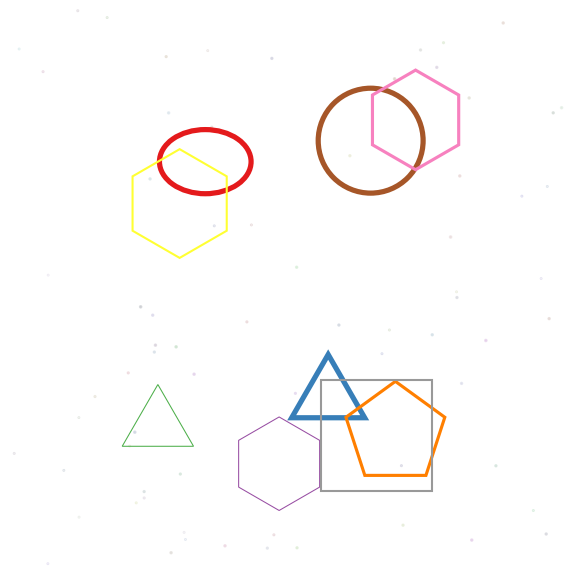[{"shape": "oval", "thickness": 2.5, "radius": 0.4, "center": [0.355, 0.719]}, {"shape": "triangle", "thickness": 2.5, "radius": 0.36, "center": [0.568, 0.312]}, {"shape": "triangle", "thickness": 0.5, "radius": 0.36, "center": [0.273, 0.262]}, {"shape": "hexagon", "thickness": 0.5, "radius": 0.4, "center": [0.483, 0.196]}, {"shape": "pentagon", "thickness": 1.5, "radius": 0.45, "center": [0.685, 0.249]}, {"shape": "hexagon", "thickness": 1, "radius": 0.47, "center": [0.311, 0.647]}, {"shape": "circle", "thickness": 2.5, "radius": 0.45, "center": [0.642, 0.756]}, {"shape": "hexagon", "thickness": 1.5, "radius": 0.43, "center": [0.72, 0.792]}, {"shape": "square", "thickness": 1, "radius": 0.48, "center": [0.652, 0.245]}]